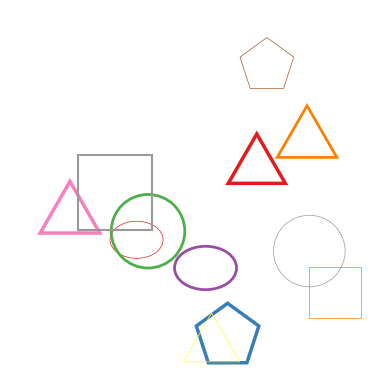[{"shape": "triangle", "thickness": 2.5, "radius": 0.43, "center": [0.667, 0.567]}, {"shape": "oval", "thickness": 0.5, "radius": 0.34, "center": [0.355, 0.377]}, {"shape": "pentagon", "thickness": 2.5, "radius": 0.43, "center": [0.591, 0.127]}, {"shape": "circle", "thickness": 2, "radius": 0.48, "center": [0.384, 0.399]}, {"shape": "oval", "thickness": 2, "radius": 0.4, "center": [0.534, 0.304]}, {"shape": "triangle", "thickness": 2, "radius": 0.45, "center": [0.797, 0.636]}, {"shape": "square", "thickness": 0.5, "radius": 0.33, "center": [0.871, 0.241]}, {"shape": "triangle", "thickness": 0.5, "radius": 0.42, "center": [0.55, 0.102]}, {"shape": "pentagon", "thickness": 0.5, "radius": 0.37, "center": [0.693, 0.829]}, {"shape": "triangle", "thickness": 2.5, "radius": 0.45, "center": [0.182, 0.439]}, {"shape": "circle", "thickness": 0.5, "radius": 0.47, "center": [0.803, 0.348]}, {"shape": "square", "thickness": 1.5, "radius": 0.48, "center": [0.299, 0.5]}]